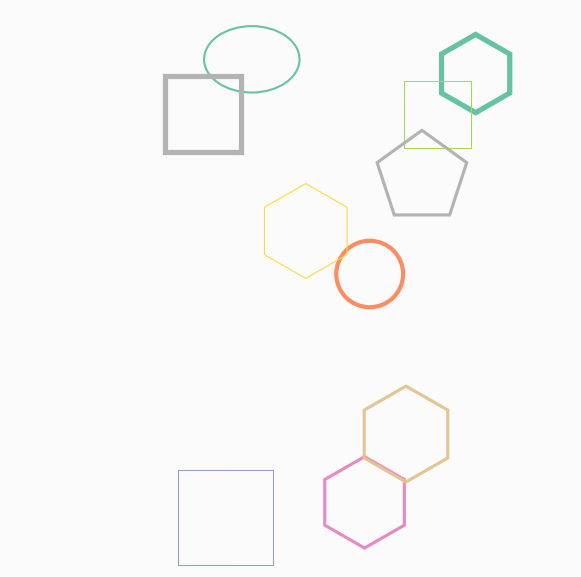[{"shape": "oval", "thickness": 1, "radius": 0.41, "center": [0.433, 0.896]}, {"shape": "hexagon", "thickness": 2.5, "radius": 0.34, "center": [0.818, 0.872]}, {"shape": "circle", "thickness": 2, "radius": 0.29, "center": [0.636, 0.525]}, {"shape": "square", "thickness": 0.5, "radius": 0.41, "center": [0.389, 0.103]}, {"shape": "hexagon", "thickness": 1.5, "radius": 0.4, "center": [0.627, 0.129]}, {"shape": "square", "thickness": 0.5, "radius": 0.29, "center": [0.752, 0.801]}, {"shape": "hexagon", "thickness": 0.5, "radius": 0.41, "center": [0.526, 0.599]}, {"shape": "hexagon", "thickness": 1.5, "radius": 0.41, "center": [0.698, 0.248]}, {"shape": "square", "thickness": 2.5, "radius": 0.33, "center": [0.349, 0.802]}, {"shape": "pentagon", "thickness": 1.5, "radius": 0.41, "center": [0.726, 0.692]}]